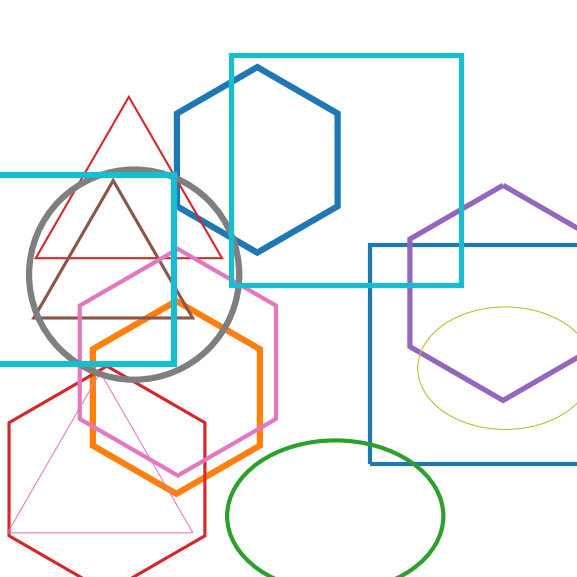[{"shape": "hexagon", "thickness": 3, "radius": 0.8, "center": [0.445, 0.722]}, {"shape": "square", "thickness": 2, "radius": 0.95, "center": [0.831, 0.385]}, {"shape": "hexagon", "thickness": 3, "radius": 0.83, "center": [0.305, 0.311]}, {"shape": "oval", "thickness": 2, "radius": 0.94, "center": [0.581, 0.105]}, {"shape": "triangle", "thickness": 1, "radius": 0.93, "center": [0.223, 0.645]}, {"shape": "hexagon", "thickness": 1.5, "radius": 0.98, "center": [0.185, 0.169]}, {"shape": "hexagon", "thickness": 2.5, "radius": 0.93, "center": [0.871, 0.492]}, {"shape": "triangle", "thickness": 1.5, "radius": 0.79, "center": [0.196, 0.528]}, {"shape": "triangle", "thickness": 0.5, "radius": 0.93, "center": [0.174, 0.169]}, {"shape": "hexagon", "thickness": 2, "radius": 0.98, "center": [0.308, 0.372]}, {"shape": "circle", "thickness": 3, "radius": 0.91, "center": [0.232, 0.524]}, {"shape": "oval", "thickness": 0.5, "radius": 0.76, "center": [0.875, 0.362]}, {"shape": "square", "thickness": 3, "radius": 0.82, "center": [0.137, 0.532]}, {"shape": "square", "thickness": 2.5, "radius": 1.0, "center": [0.599, 0.705]}]